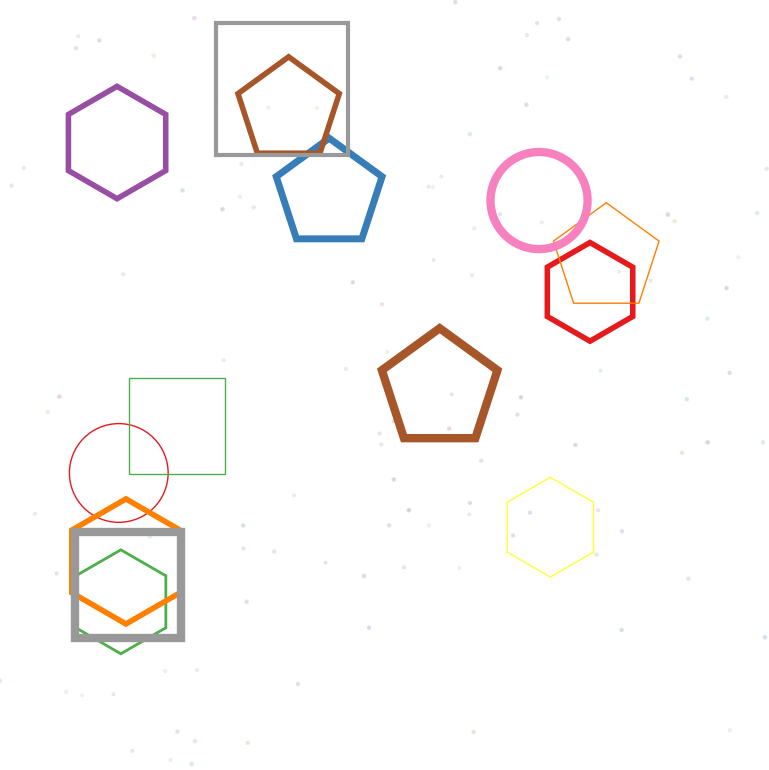[{"shape": "hexagon", "thickness": 2, "radius": 0.32, "center": [0.766, 0.621]}, {"shape": "circle", "thickness": 0.5, "radius": 0.32, "center": [0.154, 0.386]}, {"shape": "pentagon", "thickness": 2.5, "radius": 0.36, "center": [0.427, 0.748]}, {"shape": "square", "thickness": 0.5, "radius": 0.31, "center": [0.23, 0.447]}, {"shape": "hexagon", "thickness": 1, "radius": 0.34, "center": [0.157, 0.218]}, {"shape": "hexagon", "thickness": 2, "radius": 0.36, "center": [0.152, 0.815]}, {"shape": "hexagon", "thickness": 2, "radius": 0.41, "center": [0.164, 0.271]}, {"shape": "pentagon", "thickness": 0.5, "radius": 0.36, "center": [0.787, 0.665]}, {"shape": "hexagon", "thickness": 0.5, "radius": 0.32, "center": [0.715, 0.315]}, {"shape": "pentagon", "thickness": 2, "radius": 0.35, "center": [0.375, 0.857]}, {"shape": "pentagon", "thickness": 3, "radius": 0.39, "center": [0.571, 0.495]}, {"shape": "circle", "thickness": 3, "radius": 0.32, "center": [0.7, 0.74]}, {"shape": "square", "thickness": 3, "radius": 0.34, "center": [0.166, 0.24]}, {"shape": "square", "thickness": 1.5, "radius": 0.43, "center": [0.367, 0.884]}]